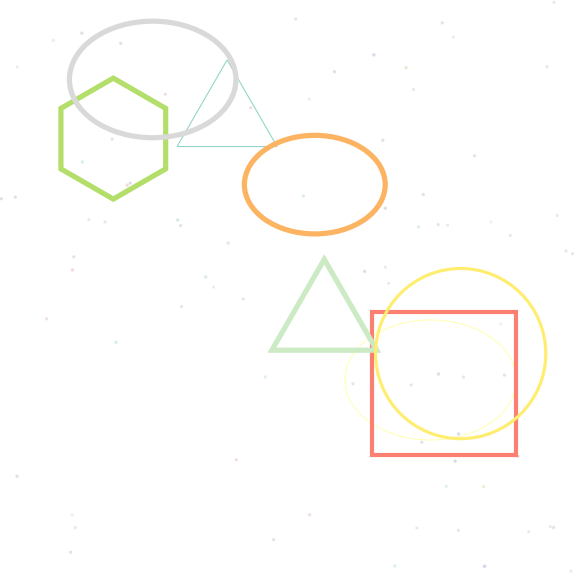[{"shape": "triangle", "thickness": 0.5, "radius": 0.5, "center": [0.393, 0.795]}, {"shape": "oval", "thickness": 0.5, "radius": 0.74, "center": [0.746, 0.341]}, {"shape": "square", "thickness": 2, "radius": 0.62, "center": [0.769, 0.335]}, {"shape": "oval", "thickness": 2.5, "radius": 0.61, "center": [0.545, 0.679]}, {"shape": "hexagon", "thickness": 2.5, "radius": 0.52, "center": [0.196, 0.759]}, {"shape": "oval", "thickness": 2.5, "radius": 0.72, "center": [0.264, 0.862]}, {"shape": "triangle", "thickness": 2.5, "radius": 0.52, "center": [0.562, 0.445]}, {"shape": "circle", "thickness": 1.5, "radius": 0.74, "center": [0.798, 0.387]}]